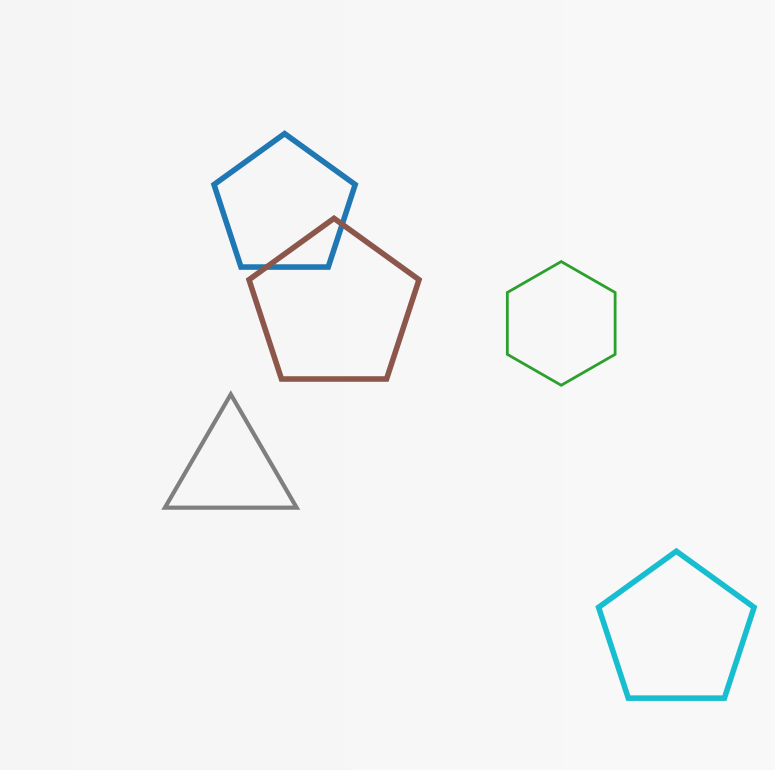[{"shape": "pentagon", "thickness": 2, "radius": 0.48, "center": [0.367, 0.731]}, {"shape": "hexagon", "thickness": 1, "radius": 0.4, "center": [0.724, 0.58]}, {"shape": "pentagon", "thickness": 2, "radius": 0.58, "center": [0.431, 0.601]}, {"shape": "triangle", "thickness": 1.5, "radius": 0.49, "center": [0.298, 0.39]}, {"shape": "pentagon", "thickness": 2, "radius": 0.53, "center": [0.873, 0.179]}]